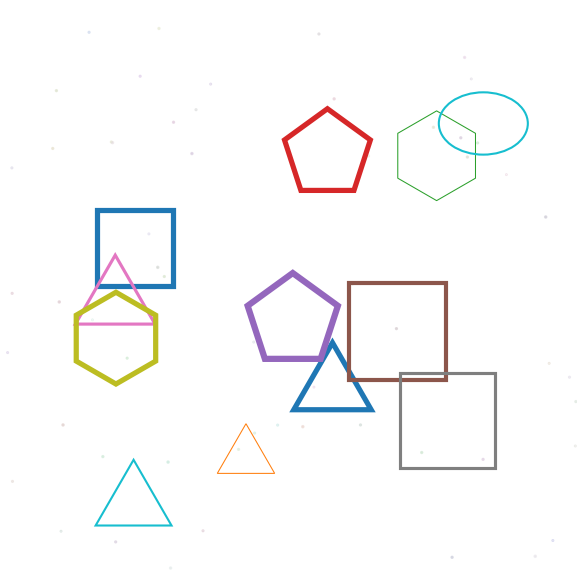[{"shape": "square", "thickness": 2.5, "radius": 0.33, "center": [0.234, 0.57]}, {"shape": "triangle", "thickness": 2.5, "radius": 0.39, "center": [0.576, 0.328]}, {"shape": "triangle", "thickness": 0.5, "radius": 0.29, "center": [0.426, 0.208]}, {"shape": "hexagon", "thickness": 0.5, "radius": 0.39, "center": [0.756, 0.729]}, {"shape": "pentagon", "thickness": 2.5, "radius": 0.39, "center": [0.567, 0.733]}, {"shape": "pentagon", "thickness": 3, "radius": 0.41, "center": [0.507, 0.444]}, {"shape": "square", "thickness": 2, "radius": 0.42, "center": [0.688, 0.425]}, {"shape": "triangle", "thickness": 1.5, "radius": 0.4, "center": [0.2, 0.478]}, {"shape": "square", "thickness": 1.5, "radius": 0.41, "center": [0.774, 0.271]}, {"shape": "hexagon", "thickness": 2.5, "radius": 0.4, "center": [0.201, 0.414]}, {"shape": "triangle", "thickness": 1, "radius": 0.38, "center": [0.231, 0.127]}, {"shape": "oval", "thickness": 1, "radius": 0.39, "center": [0.837, 0.785]}]